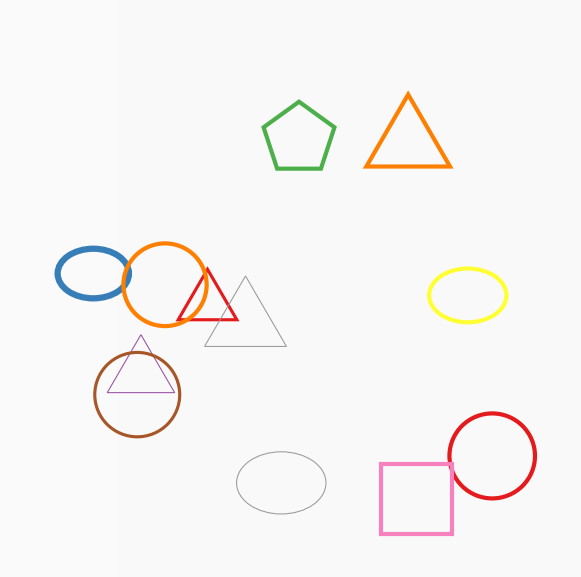[{"shape": "circle", "thickness": 2, "radius": 0.37, "center": [0.847, 0.21]}, {"shape": "triangle", "thickness": 1.5, "radius": 0.29, "center": [0.357, 0.475]}, {"shape": "oval", "thickness": 3, "radius": 0.31, "center": [0.161, 0.525]}, {"shape": "pentagon", "thickness": 2, "radius": 0.32, "center": [0.514, 0.759]}, {"shape": "triangle", "thickness": 0.5, "radius": 0.33, "center": [0.242, 0.353]}, {"shape": "triangle", "thickness": 2, "radius": 0.42, "center": [0.702, 0.752]}, {"shape": "circle", "thickness": 2, "radius": 0.36, "center": [0.284, 0.506]}, {"shape": "oval", "thickness": 2, "radius": 0.33, "center": [0.805, 0.488]}, {"shape": "circle", "thickness": 1.5, "radius": 0.37, "center": [0.236, 0.316]}, {"shape": "square", "thickness": 2, "radius": 0.3, "center": [0.717, 0.134]}, {"shape": "oval", "thickness": 0.5, "radius": 0.38, "center": [0.484, 0.163]}, {"shape": "triangle", "thickness": 0.5, "radius": 0.41, "center": [0.422, 0.44]}]